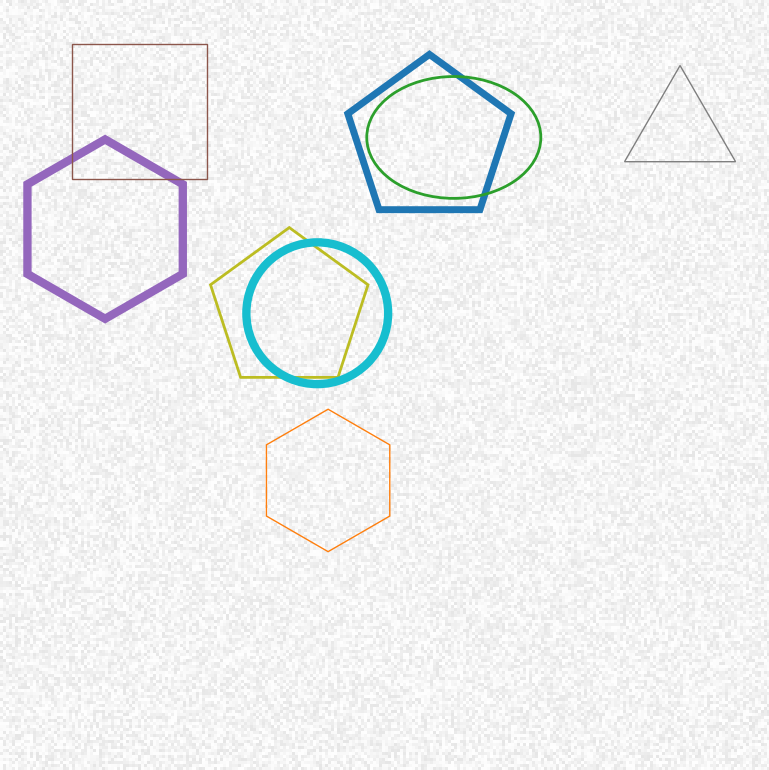[{"shape": "pentagon", "thickness": 2.5, "radius": 0.56, "center": [0.558, 0.818]}, {"shape": "hexagon", "thickness": 0.5, "radius": 0.46, "center": [0.426, 0.376]}, {"shape": "oval", "thickness": 1, "radius": 0.57, "center": [0.589, 0.822]}, {"shape": "hexagon", "thickness": 3, "radius": 0.58, "center": [0.137, 0.702]}, {"shape": "square", "thickness": 0.5, "radius": 0.44, "center": [0.181, 0.855]}, {"shape": "triangle", "thickness": 0.5, "radius": 0.42, "center": [0.883, 0.832]}, {"shape": "pentagon", "thickness": 1, "radius": 0.54, "center": [0.376, 0.597]}, {"shape": "circle", "thickness": 3, "radius": 0.46, "center": [0.412, 0.593]}]